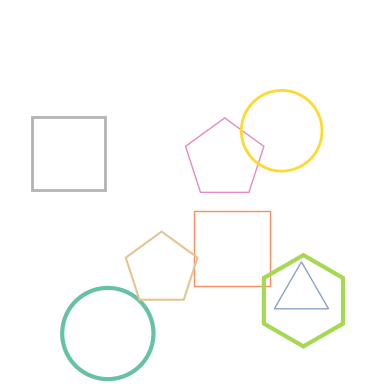[{"shape": "circle", "thickness": 3, "radius": 0.59, "center": [0.28, 0.134]}, {"shape": "square", "thickness": 1, "radius": 0.49, "center": [0.602, 0.355]}, {"shape": "triangle", "thickness": 1, "radius": 0.41, "center": [0.783, 0.239]}, {"shape": "pentagon", "thickness": 1, "radius": 0.53, "center": [0.584, 0.587]}, {"shape": "hexagon", "thickness": 3, "radius": 0.59, "center": [0.788, 0.219]}, {"shape": "circle", "thickness": 2, "radius": 0.52, "center": [0.732, 0.66]}, {"shape": "pentagon", "thickness": 1.5, "radius": 0.49, "center": [0.42, 0.301]}, {"shape": "square", "thickness": 2, "radius": 0.47, "center": [0.177, 0.6]}]